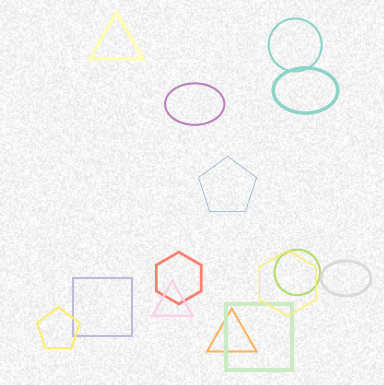[{"shape": "oval", "thickness": 2.5, "radius": 0.42, "center": [0.794, 0.765]}, {"shape": "circle", "thickness": 1.5, "radius": 0.34, "center": [0.767, 0.883]}, {"shape": "triangle", "thickness": 2.5, "radius": 0.4, "center": [0.303, 0.887]}, {"shape": "square", "thickness": 1.5, "radius": 0.38, "center": [0.267, 0.202]}, {"shape": "hexagon", "thickness": 2, "radius": 0.34, "center": [0.464, 0.278]}, {"shape": "pentagon", "thickness": 0.5, "radius": 0.4, "center": [0.591, 0.515]}, {"shape": "triangle", "thickness": 1.5, "radius": 0.37, "center": [0.602, 0.124]}, {"shape": "circle", "thickness": 1.5, "radius": 0.3, "center": [0.772, 0.292]}, {"shape": "triangle", "thickness": 1.5, "radius": 0.3, "center": [0.448, 0.21]}, {"shape": "oval", "thickness": 2, "radius": 0.32, "center": [0.899, 0.277]}, {"shape": "oval", "thickness": 1.5, "radius": 0.39, "center": [0.506, 0.73]}, {"shape": "square", "thickness": 3, "radius": 0.43, "center": [0.674, 0.124]}, {"shape": "hexagon", "thickness": 1, "radius": 0.42, "center": [0.747, 0.264]}, {"shape": "pentagon", "thickness": 1.5, "radius": 0.29, "center": [0.152, 0.143]}]